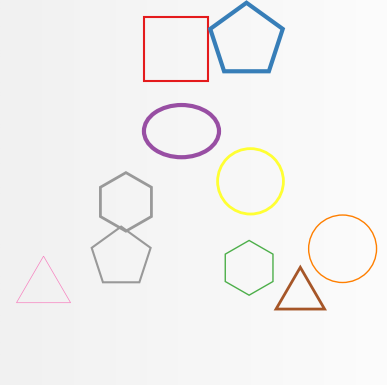[{"shape": "square", "thickness": 1.5, "radius": 0.41, "center": [0.453, 0.874]}, {"shape": "pentagon", "thickness": 3, "radius": 0.49, "center": [0.636, 0.894]}, {"shape": "hexagon", "thickness": 1, "radius": 0.36, "center": [0.643, 0.304]}, {"shape": "oval", "thickness": 3, "radius": 0.48, "center": [0.468, 0.659]}, {"shape": "circle", "thickness": 1, "radius": 0.44, "center": [0.884, 0.354]}, {"shape": "circle", "thickness": 2, "radius": 0.42, "center": [0.646, 0.529]}, {"shape": "triangle", "thickness": 2, "radius": 0.36, "center": [0.775, 0.233]}, {"shape": "triangle", "thickness": 0.5, "radius": 0.4, "center": [0.112, 0.254]}, {"shape": "hexagon", "thickness": 2, "radius": 0.38, "center": [0.325, 0.476]}, {"shape": "pentagon", "thickness": 1.5, "radius": 0.4, "center": [0.313, 0.331]}]